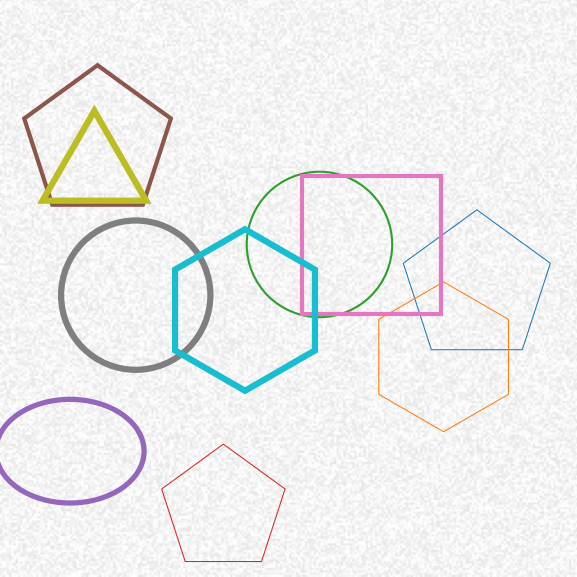[{"shape": "pentagon", "thickness": 0.5, "radius": 0.67, "center": [0.826, 0.502]}, {"shape": "hexagon", "thickness": 0.5, "radius": 0.65, "center": [0.768, 0.381]}, {"shape": "circle", "thickness": 1, "radius": 0.63, "center": [0.553, 0.576]}, {"shape": "pentagon", "thickness": 0.5, "radius": 0.56, "center": [0.387, 0.118]}, {"shape": "oval", "thickness": 2.5, "radius": 0.64, "center": [0.121, 0.218]}, {"shape": "pentagon", "thickness": 2, "radius": 0.67, "center": [0.169, 0.753]}, {"shape": "square", "thickness": 2, "radius": 0.6, "center": [0.643, 0.575]}, {"shape": "circle", "thickness": 3, "radius": 0.65, "center": [0.235, 0.488]}, {"shape": "triangle", "thickness": 3, "radius": 0.52, "center": [0.163, 0.703]}, {"shape": "hexagon", "thickness": 3, "radius": 0.7, "center": [0.424, 0.462]}]